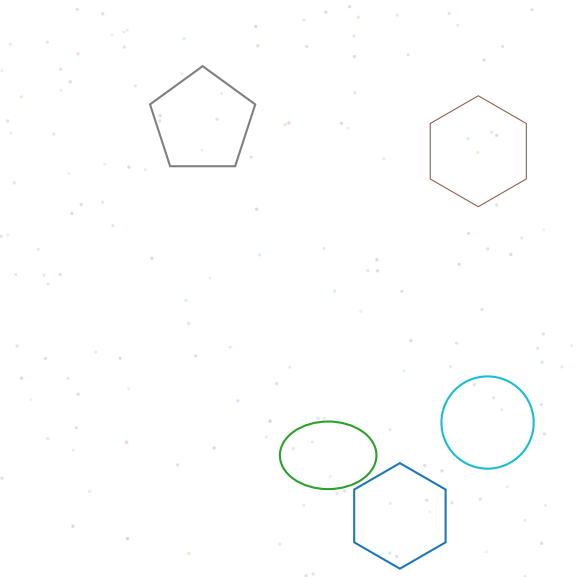[{"shape": "hexagon", "thickness": 1, "radius": 0.46, "center": [0.692, 0.106]}, {"shape": "oval", "thickness": 1, "radius": 0.42, "center": [0.568, 0.211]}, {"shape": "hexagon", "thickness": 0.5, "radius": 0.48, "center": [0.828, 0.737]}, {"shape": "pentagon", "thickness": 1, "radius": 0.48, "center": [0.351, 0.789]}, {"shape": "circle", "thickness": 1, "radius": 0.4, "center": [0.844, 0.267]}]